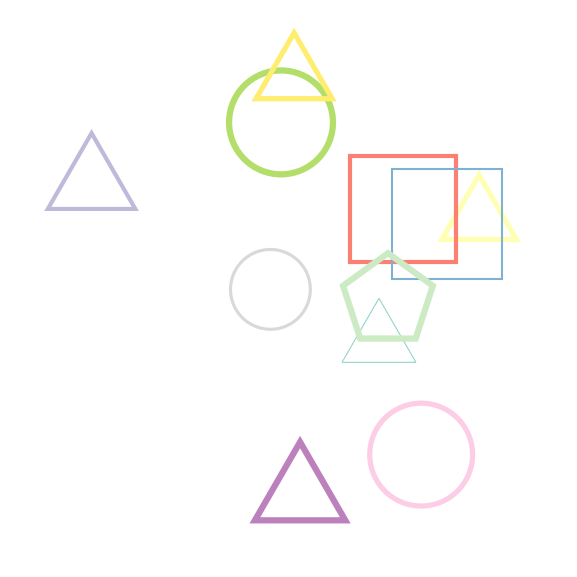[{"shape": "triangle", "thickness": 0.5, "radius": 0.37, "center": [0.656, 0.409]}, {"shape": "triangle", "thickness": 2.5, "radius": 0.37, "center": [0.83, 0.622]}, {"shape": "triangle", "thickness": 2, "radius": 0.44, "center": [0.159, 0.681]}, {"shape": "square", "thickness": 2, "radius": 0.46, "center": [0.698, 0.638]}, {"shape": "square", "thickness": 1, "radius": 0.48, "center": [0.774, 0.611]}, {"shape": "circle", "thickness": 3, "radius": 0.45, "center": [0.487, 0.787]}, {"shape": "circle", "thickness": 2.5, "radius": 0.45, "center": [0.729, 0.212]}, {"shape": "circle", "thickness": 1.5, "radius": 0.35, "center": [0.468, 0.498]}, {"shape": "triangle", "thickness": 3, "radius": 0.45, "center": [0.52, 0.143]}, {"shape": "pentagon", "thickness": 3, "radius": 0.41, "center": [0.672, 0.479]}, {"shape": "triangle", "thickness": 2.5, "radius": 0.38, "center": [0.509, 0.866]}]